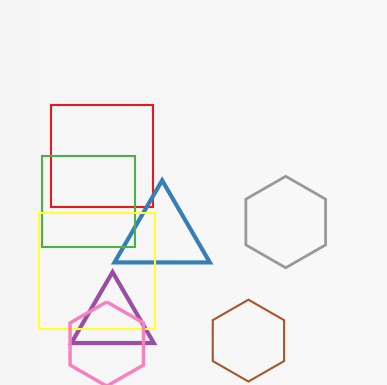[{"shape": "square", "thickness": 1.5, "radius": 0.66, "center": [0.264, 0.595]}, {"shape": "triangle", "thickness": 3, "radius": 0.71, "center": [0.418, 0.389]}, {"shape": "square", "thickness": 1.5, "radius": 0.59, "center": [0.228, 0.477]}, {"shape": "triangle", "thickness": 3, "radius": 0.61, "center": [0.29, 0.17]}, {"shape": "square", "thickness": 1.5, "radius": 0.75, "center": [0.251, 0.296]}, {"shape": "hexagon", "thickness": 1.5, "radius": 0.53, "center": [0.641, 0.115]}, {"shape": "hexagon", "thickness": 2.5, "radius": 0.55, "center": [0.276, 0.107]}, {"shape": "hexagon", "thickness": 2, "radius": 0.59, "center": [0.737, 0.423]}]